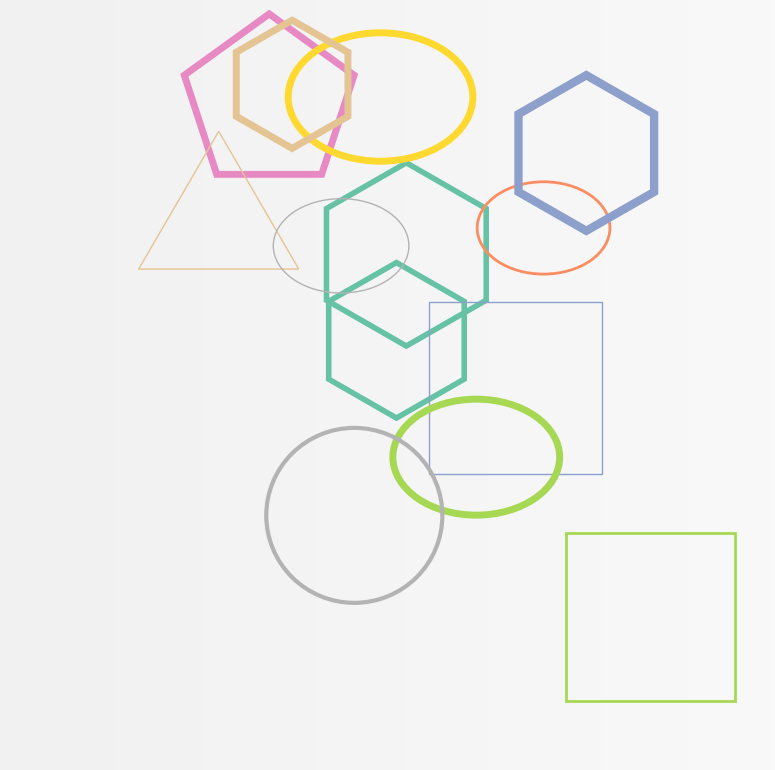[{"shape": "hexagon", "thickness": 2, "radius": 0.59, "center": [0.524, 0.67]}, {"shape": "hexagon", "thickness": 2, "radius": 0.5, "center": [0.512, 0.558]}, {"shape": "oval", "thickness": 1, "radius": 0.43, "center": [0.701, 0.704]}, {"shape": "hexagon", "thickness": 3, "radius": 0.51, "center": [0.757, 0.801]}, {"shape": "square", "thickness": 0.5, "radius": 0.56, "center": [0.665, 0.496]}, {"shape": "pentagon", "thickness": 2.5, "radius": 0.58, "center": [0.347, 0.867]}, {"shape": "oval", "thickness": 2.5, "radius": 0.54, "center": [0.615, 0.406]}, {"shape": "square", "thickness": 1, "radius": 0.55, "center": [0.84, 0.199]}, {"shape": "oval", "thickness": 2.5, "radius": 0.6, "center": [0.491, 0.874]}, {"shape": "triangle", "thickness": 0.5, "radius": 0.6, "center": [0.282, 0.71]}, {"shape": "hexagon", "thickness": 2.5, "radius": 0.42, "center": [0.377, 0.891]}, {"shape": "circle", "thickness": 1.5, "radius": 0.57, "center": [0.457, 0.331]}, {"shape": "oval", "thickness": 0.5, "radius": 0.44, "center": [0.44, 0.681]}]